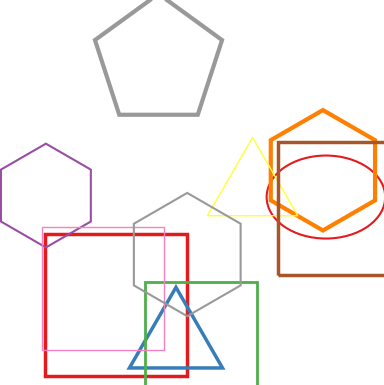[{"shape": "oval", "thickness": 1.5, "radius": 0.77, "center": [0.847, 0.488]}, {"shape": "square", "thickness": 2.5, "radius": 0.92, "center": [0.3, 0.208]}, {"shape": "triangle", "thickness": 2.5, "radius": 0.7, "center": [0.457, 0.114]}, {"shape": "square", "thickness": 2, "radius": 0.73, "center": [0.522, 0.122]}, {"shape": "hexagon", "thickness": 1.5, "radius": 0.67, "center": [0.119, 0.492]}, {"shape": "hexagon", "thickness": 3, "radius": 0.78, "center": [0.839, 0.558]}, {"shape": "triangle", "thickness": 1, "radius": 0.68, "center": [0.656, 0.507]}, {"shape": "square", "thickness": 2.5, "radius": 0.86, "center": [0.894, 0.459]}, {"shape": "square", "thickness": 1, "radius": 0.8, "center": [0.267, 0.251]}, {"shape": "hexagon", "thickness": 1.5, "radius": 0.8, "center": [0.486, 0.339]}, {"shape": "pentagon", "thickness": 3, "radius": 0.87, "center": [0.412, 0.842]}]